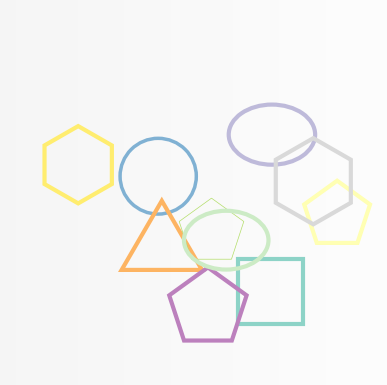[{"shape": "square", "thickness": 3, "radius": 0.42, "center": [0.698, 0.243]}, {"shape": "pentagon", "thickness": 3, "radius": 0.45, "center": [0.87, 0.441]}, {"shape": "oval", "thickness": 3, "radius": 0.56, "center": [0.702, 0.65]}, {"shape": "circle", "thickness": 2.5, "radius": 0.49, "center": [0.408, 0.542]}, {"shape": "triangle", "thickness": 3, "radius": 0.6, "center": [0.418, 0.359]}, {"shape": "pentagon", "thickness": 0.5, "radius": 0.44, "center": [0.546, 0.398]}, {"shape": "hexagon", "thickness": 3, "radius": 0.56, "center": [0.809, 0.529]}, {"shape": "pentagon", "thickness": 3, "radius": 0.52, "center": [0.537, 0.2]}, {"shape": "oval", "thickness": 3, "radius": 0.55, "center": [0.584, 0.376]}, {"shape": "hexagon", "thickness": 3, "radius": 0.5, "center": [0.202, 0.572]}]